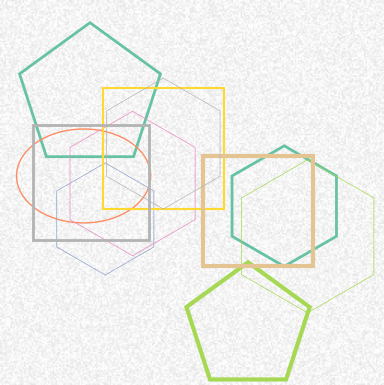[{"shape": "hexagon", "thickness": 2, "radius": 0.78, "center": [0.738, 0.465]}, {"shape": "pentagon", "thickness": 2, "radius": 0.96, "center": [0.234, 0.749]}, {"shape": "oval", "thickness": 1, "radius": 0.87, "center": [0.217, 0.543]}, {"shape": "hexagon", "thickness": 0.5, "radius": 0.73, "center": [0.273, 0.431]}, {"shape": "hexagon", "thickness": 0.5, "radius": 0.94, "center": [0.344, 0.523]}, {"shape": "hexagon", "thickness": 0.5, "radius": 0.99, "center": [0.799, 0.386]}, {"shape": "pentagon", "thickness": 3, "radius": 0.84, "center": [0.644, 0.15]}, {"shape": "square", "thickness": 1.5, "radius": 0.78, "center": [0.426, 0.615]}, {"shape": "square", "thickness": 3, "radius": 0.71, "center": [0.671, 0.451]}, {"shape": "square", "thickness": 2, "radius": 0.75, "center": [0.236, 0.526]}, {"shape": "hexagon", "thickness": 0.5, "radius": 0.85, "center": [0.424, 0.627]}]